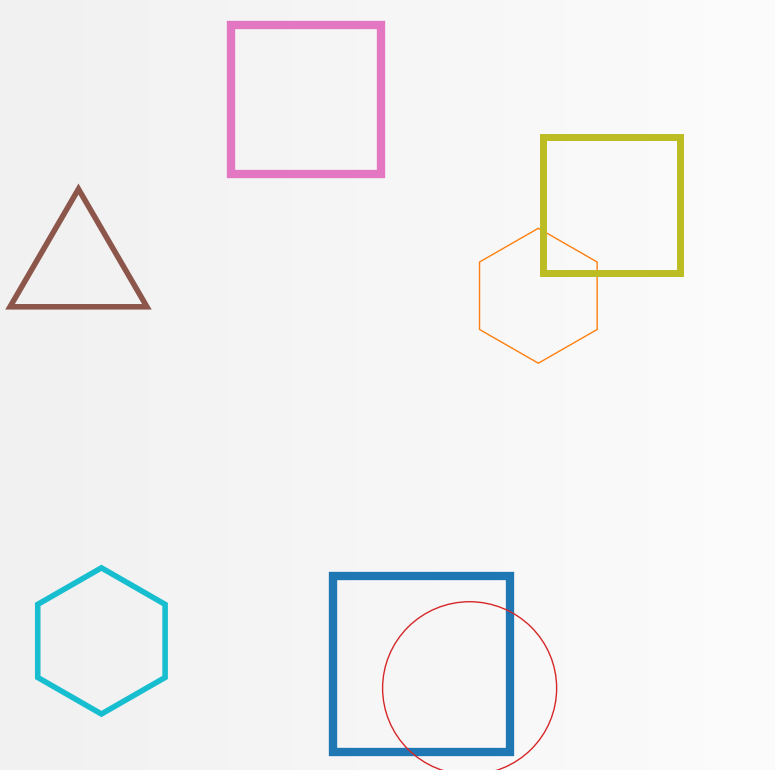[{"shape": "square", "thickness": 3, "radius": 0.57, "center": [0.544, 0.138]}, {"shape": "hexagon", "thickness": 0.5, "radius": 0.44, "center": [0.695, 0.616]}, {"shape": "circle", "thickness": 0.5, "radius": 0.56, "center": [0.606, 0.106]}, {"shape": "triangle", "thickness": 2, "radius": 0.51, "center": [0.101, 0.653]}, {"shape": "square", "thickness": 3, "radius": 0.48, "center": [0.395, 0.87]}, {"shape": "square", "thickness": 2.5, "radius": 0.44, "center": [0.789, 0.734]}, {"shape": "hexagon", "thickness": 2, "radius": 0.47, "center": [0.131, 0.168]}]